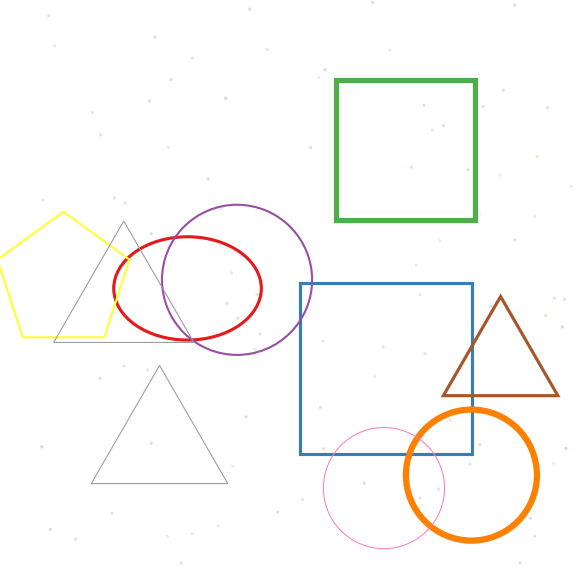[{"shape": "oval", "thickness": 1.5, "radius": 0.64, "center": [0.325, 0.5]}, {"shape": "square", "thickness": 1.5, "radius": 0.74, "center": [0.668, 0.361]}, {"shape": "square", "thickness": 2.5, "radius": 0.6, "center": [0.702, 0.739]}, {"shape": "circle", "thickness": 1, "radius": 0.65, "center": [0.41, 0.515]}, {"shape": "circle", "thickness": 3, "radius": 0.57, "center": [0.816, 0.176]}, {"shape": "pentagon", "thickness": 1, "radius": 0.6, "center": [0.11, 0.512]}, {"shape": "triangle", "thickness": 1.5, "radius": 0.57, "center": [0.867, 0.371]}, {"shape": "circle", "thickness": 0.5, "radius": 0.52, "center": [0.665, 0.154]}, {"shape": "triangle", "thickness": 0.5, "radius": 0.68, "center": [0.276, 0.23]}, {"shape": "triangle", "thickness": 0.5, "radius": 0.7, "center": [0.214, 0.476]}]